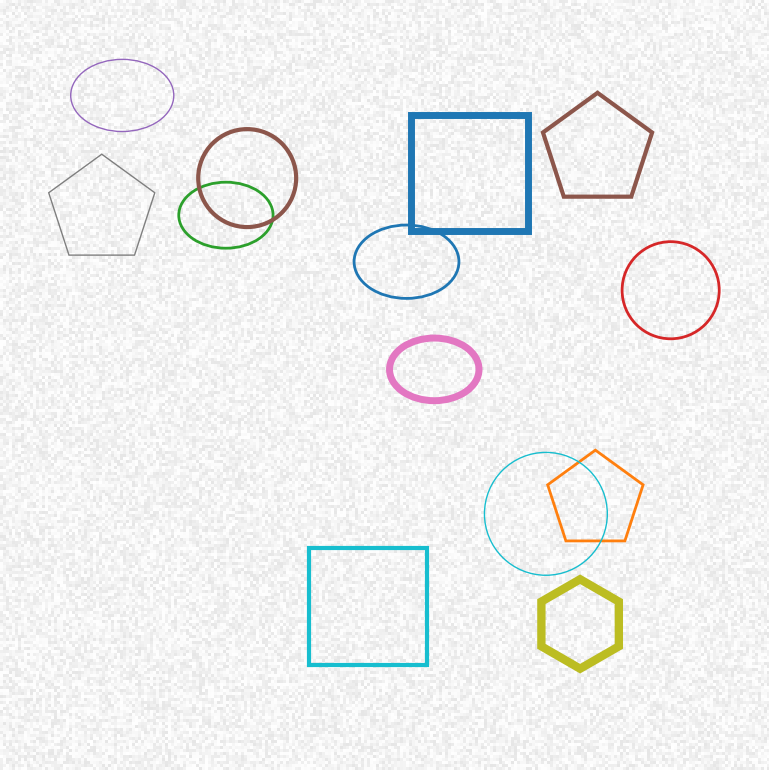[{"shape": "oval", "thickness": 1, "radius": 0.34, "center": [0.528, 0.66]}, {"shape": "square", "thickness": 2.5, "radius": 0.38, "center": [0.61, 0.775]}, {"shape": "pentagon", "thickness": 1, "radius": 0.33, "center": [0.773, 0.35]}, {"shape": "oval", "thickness": 1, "radius": 0.31, "center": [0.293, 0.721]}, {"shape": "circle", "thickness": 1, "radius": 0.32, "center": [0.871, 0.623]}, {"shape": "oval", "thickness": 0.5, "radius": 0.33, "center": [0.159, 0.876]}, {"shape": "circle", "thickness": 1.5, "radius": 0.32, "center": [0.321, 0.769]}, {"shape": "pentagon", "thickness": 1.5, "radius": 0.37, "center": [0.776, 0.805]}, {"shape": "oval", "thickness": 2.5, "radius": 0.29, "center": [0.564, 0.52]}, {"shape": "pentagon", "thickness": 0.5, "radius": 0.36, "center": [0.132, 0.727]}, {"shape": "hexagon", "thickness": 3, "radius": 0.29, "center": [0.753, 0.19]}, {"shape": "square", "thickness": 1.5, "radius": 0.38, "center": [0.478, 0.212]}, {"shape": "circle", "thickness": 0.5, "radius": 0.4, "center": [0.709, 0.333]}]